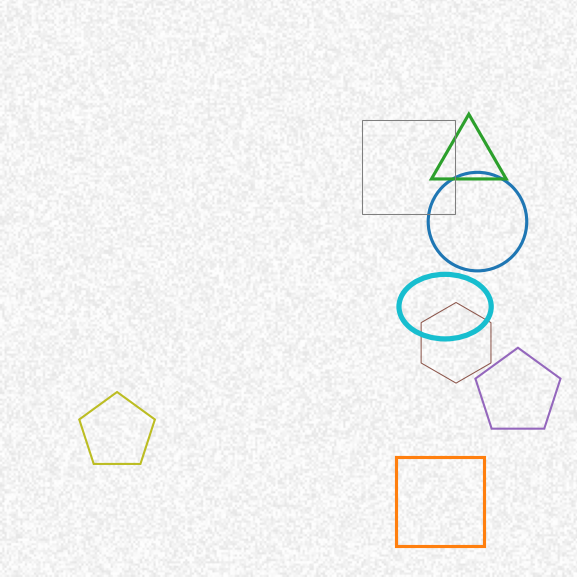[{"shape": "circle", "thickness": 1.5, "radius": 0.43, "center": [0.827, 0.615]}, {"shape": "square", "thickness": 1.5, "radius": 0.38, "center": [0.762, 0.131]}, {"shape": "triangle", "thickness": 1.5, "radius": 0.37, "center": [0.812, 0.727]}, {"shape": "pentagon", "thickness": 1, "radius": 0.39, "center": [0.897, 0.32]}, {"shape": "hexagon", "thickness": 0.5, "radius": 0.35, "center": [0.79, 0.406]}, {"shape": "square", "thickness": 0.5, "radius": 0.41, "center": [0.707, 0.711]}, {"shape": "pentagon", "thickness": 1, "radius": 0.34, "center": [0.203, 0.251]}, {"shape": "oval", "thickness": 2.5, "radius": 0.4, "center": [0.771, 0.468]}]